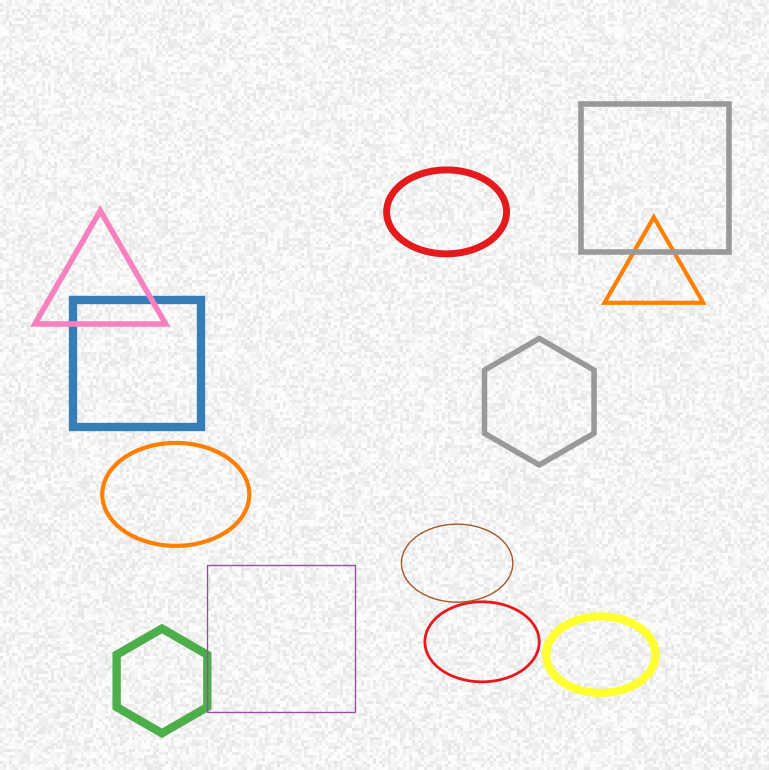[{"shape": "oval", "thickness": 1, "radius": 0.37, "center": [0.626, 0.166]}, {"shape": "oval", "thickness": 2.5, "radius": 0.39, "center": [0.58, 0.725]}, {"shape": "square", "thickness": 3, "radius": 0.41, "center": [0.178, 0.528]}, {"shape": "hexagon", "thickness": 3, "radius": 0.34, "center": [0.21, 0.116]}, {"shape": "square", "thickness": 0.5, "radius": 0.48, "center": [0.365, 0.171]}, {"shape": "oval", "thickness": 1.5, "radius": 0.48, "center": [0.228, 0.358]}, {"shape": "triangle", "thickness": 1.5, "radius": 0.37, "center": [0.849, 0.644]}, {"shape": "oval", "thickness": 3, "radius": 0.36, "center": [0.78, 0.15]}, {"shape": "oval", "thickness": 0.5, "radius": 0.36, "center": [0.594, 0.269]}, {"shape": "triangle", "thickness": 2, "radius": 0.49, "center": [0.13, 0.628]}, {"shape": "hexagon", "thickness": 2, "radius": 0.41, "center": [0.7, 0.478]}, {"shape": "square", "thickness": 2, "radius": 0.48, "center": [0.85, 0.769]}]